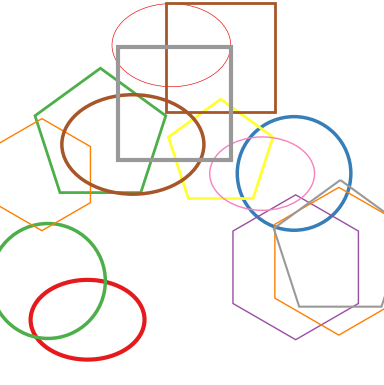[{"shape": "oval", "thickness": 3, "radius": 0.74, "center": [0.227, 0.17]}, {"shape": "oval", "thickness": 0.5, "radius": 0.77, "center": [0.445, 0.883]}, {"shape": "circle", "thickness": 2.5, "radius": 0.74, "center": [0.764, 0.549]}, {"shape": "pentagon", "thickness": 2, "radius": 0.89, "center": [0.261, 0.644]}, {"shape": "circle", "thickness": 2.5, "radius": 0.75, "center": [0.124, 0.27]}, {"shape": "hexagon", "thickness": 1, "radius": 0.94, "center": [0.768, 0.306]}, {"shape": "hexagon", "thickness": 1, "radius": 0.73, "center": [0.109, 0.546]}, {"shape": "hexagon", "thickness": 1, "radius": 0.96, "center": [0.88, 0.322]}, {"shape": "pentagon", "thickness": 2, "radius": 0.71, "center": [0.573, 0.6]}, {"shape": "oval", "thickness": 2.5, "radius": 0.92, "center": [0.345, 0.625]}, {"shape": "square", "thickness": 2, "radius": 0.71, "center": [0.572, 0.85]}, {"shape": "oval", "thickness": 1, "radius": 0.68, "center": [0.681, 0.549]}, {"shape": "pentagon", "thickness": 1.5, "radius": 0.91, "center": [0.884, 0.351]}, {"shape": "square", "thickness": 3, "radius": 0.74, "center": [0.454, 0.731]}]